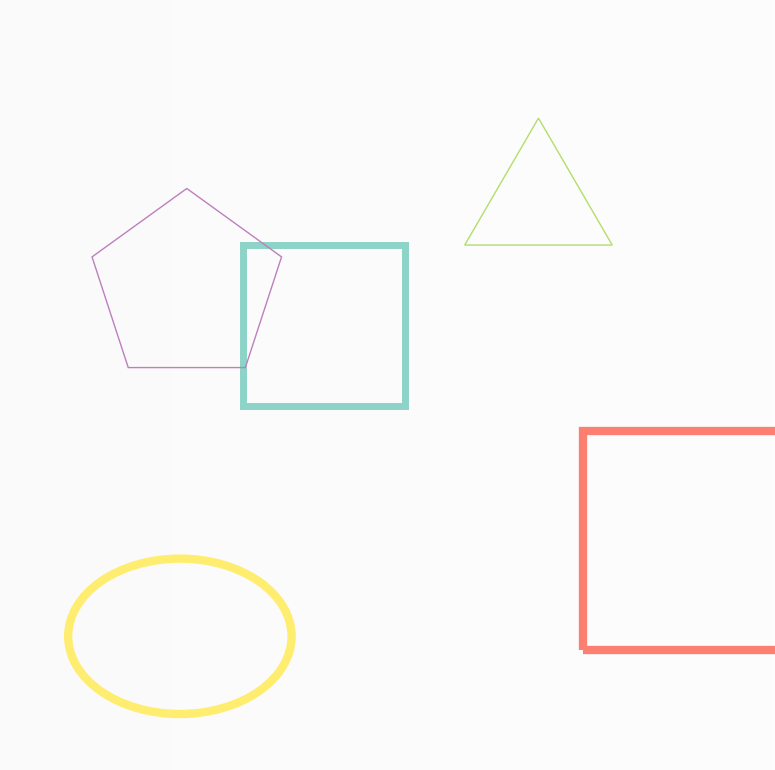[{"shape": "square", "thickness": 2.5, "radius": 0.52, "center": [0.418, 0.577]}, {"shape": "square", "thickness": 3, "radius": 0.71, "center": [0.895, 0.299]}, {"shape": "triangle", "thickness": 0.5, "radius": 0.55, "center": [0.695, 0.737]}, {"shape": "pentagon", "thickness": 0.5, "radius": 0.64, "center": [0.241, 0.627]}, {"shape": "oval", "thickness": 3, "radius": 0.72, "center": [0.232, 0.174]}]